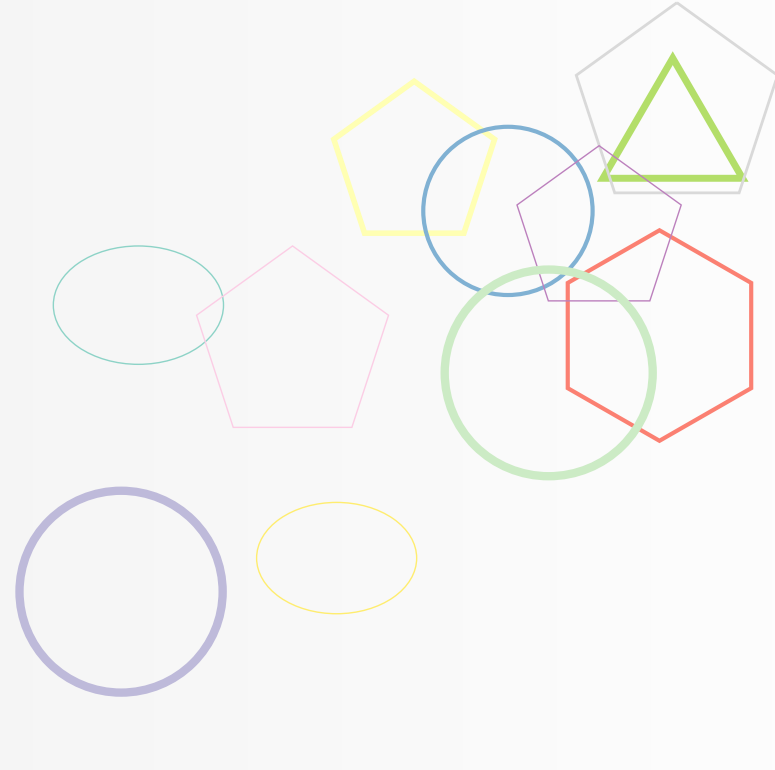[{"shape": "oval", "thickness": 0.5, "radius": 0.55, "center": [0.179, 0.604]}, {"shape": "pentagon", "thickness": 2, "radius": 0.55, "center": [0.534, 0.785]}, {"shape": "circle", "thickness": 3, "radius": 0.66, "center": [0.156, 0.232]}, {"shape": "hexagon", "thickness": 1.5, "radius": 0.68, "center": [0.851, 0.564]}, {"shape": "circle", "thickness": 1.5, "radius": 0.55, "center": [0.655, 0.726]}, {"shape": "triangle", "thickness": 2.5, "radius": 0.52, "center": [0.868, 0.82]}, {"shape": "pentagon", "thickness": 0.5, "radius": 0.65, "center": [0.377, 0.55]}, {"shape": "pentagon", "thickness": 1, "radius": 0.68, "center": [0.873, 0.86]}, {"shape": "pentagon", "thickness": 0.5, "radius": 0.56, "center": [0.773, 0.699]}, {"shape": "circle", "thickness": 3, "radius": 0.67, "center": [0.708, 0.516]}, {"shape": "oval", "thickness": 0.5, "radius": 0.52, "center": [0.434, 0.275]}]